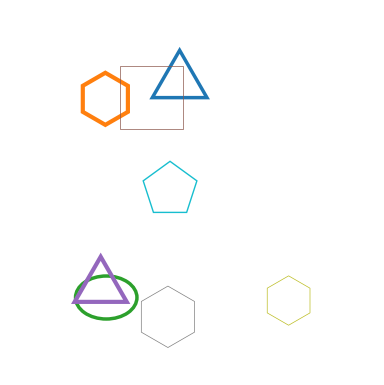[{"shape": "triangle", "thickness": 2.5, "radius": 0.41, "center": [0.467, 0.787]}, {"shape": "hexagon", "thickness": 3, "radius": 0.34, "center": [0.274, 0.743]}, {"shape": "oval", "thickness": 2.5, "radius": 0.4, "center": [0.276, 0.227]}, {"shape": "triangle", "thickness": 3, "radius": 0.39, "center": [0.262, 0.255]}, {"shape": "square", "thickness": 0.5, "radius": 0.41, "center": [0.393, 0.746]}, {"shape": "hexagon", "thickness": 0.5, "radius": 0.4, "center": [0.436, 0.177]}, {"shape": "hexagon", "thickness": 0.5, "radius": 0.32, "center": [0.75, 0.219]}, {"shape": "pentagon", "thickness": 1, "radius": 0.37, "center": [0.442, 0.508]}]